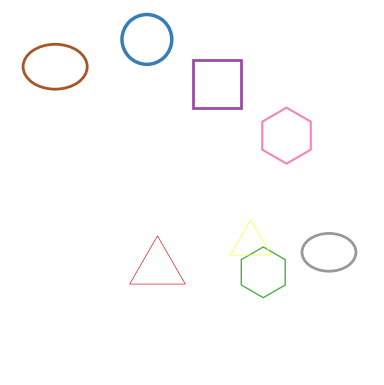[{"shape": "triangle", "thickness": 0.5, "radius": 0.42, "center": [0.409, 0.304]}, {"shape": "circle", "thickness": 2.5, "radius": 0.32, "center": [0.382, 0.898]}, {"shape": "hexagon", "thickness": 1, "radius": 0.33, "center": [0.684, 0.293]}, {"shape": "square", "thickness": 2, "radius": 0.31, "center": [0.564, 0.782]}, {"shape": "triangle", "thickness": 0.5, "radius": 0.3, "center": [0.651, 0.368]}, {"shape": "oval", "thickness": 2, "radius": 0.42, "center": [0.143, 0.827]}, {"shape": "hexagon", "thickness": 1.5, "radius": 0.36, "center": [0.744, 0.648]}, {"shape": "oval", "thickness": 2, "radius": 0.35, "center": [0.854, 0.345]}]